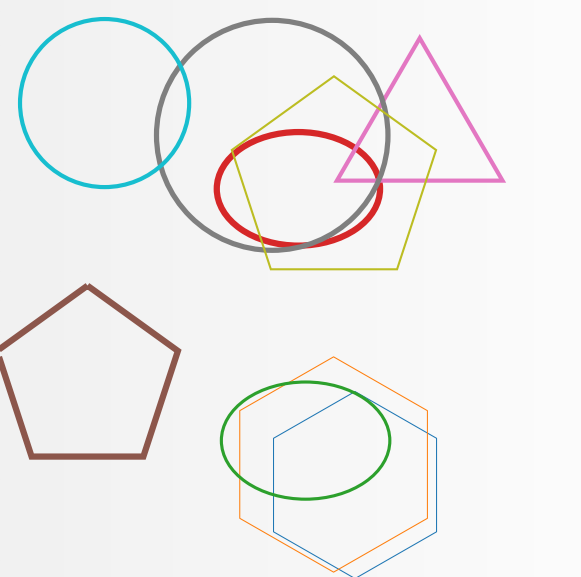[{"shape": "hexagon", "thickness": 0.5, "radius": 0.81, "center": [0.611, 0.159]}, {"shape": "hexagon", "thickness": 0.5, "radius": 0.93, "center": [0.574, 0.195]}, {"shape": "oval", "thickness": 1.5, "radius": 0.72, "center": [0.526, 0.236]}, {"shape": "oval", "thickness": 3, "radius": 0.7, "center": [0.513, 0.672]}, {"shape": "pentagon", "thickness": 3, "radius": 0.82, "center": [0.15, 0.341]}, {"shape": "triangle", "thickness": 2, "radius": 0.82, "center": [0.722, 0.769]}, {"shape": "circle", "thickness": 2.5, "radius": 1.0, "center": [0.468, 0.765]}, {"shape": "pentagon", "thickness": 1, "radius": 0.92, "center": [0.575, 0.682]}, {"shape": "circle", "thickness": 2, "radius": 0.73, "center": [0.18, 0.821]}]